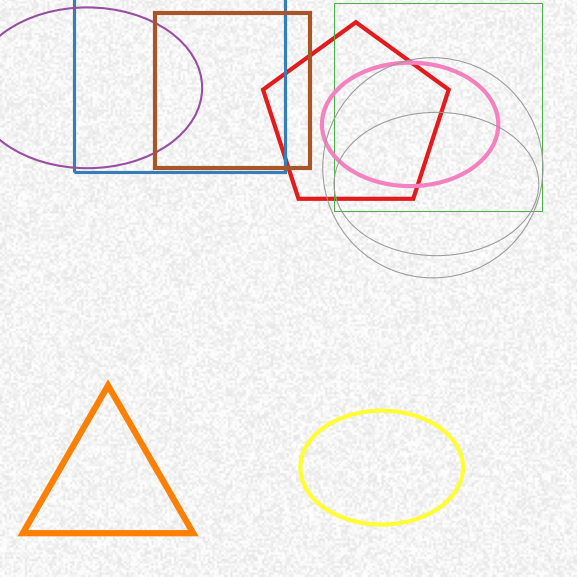[{"shape": "pentagon", "thickness": 2, "radius": 0.85, "center": [0.616, 0.792]}, {"shape": "square", "thickness": 1.5, "radius": 0.92, "center": [0.311, 0.885]}, {"shape": "square", "thickness": 0.5, "radius": 0.9, "center": [0.758, 0.814]}, {"shape": "oval", "thickness": 1, "radius": 0.99, "center": [0.151, 0.847]}, {"shape": "triangle", "thickness": 3, "radius": 0.85, "center": [0.187, 0.161]}, {"shape": "oval", "thickness": 2, "radius": 0.7, "center": [0.661, 0.189]}, {"shape": "square", "thickness": 2, "radius": 0.67, "center": [0.403, 0.842]}, {"shape": "oval", "thickness": 2, "radius": 0.76, "center": [0.71, 0.784]}, {"shape": "oval", "thickness": 0.5, "radius": 0.89, "center": [0.756, 0.681]}, {"shape": "circle", "thickness": 0.5, "radius": 0.95, "center": [0.75, 0.709]}]